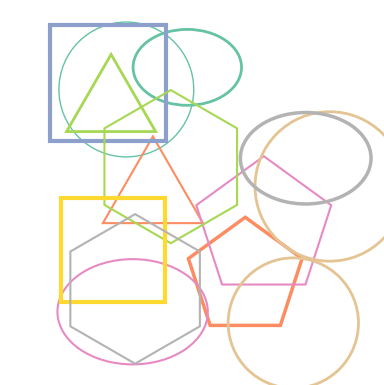[{"shape": "oval", "thickness": 2, "radius": 0.7, "center": [0.487, 0.825]}, {"shape": "circle", "thickness": 1, "radius": 0.88, "center": [0.328, 0.768]}, {"shape": "pentagon", "thickness": 2.5, "radius": 0.78, "center": [0.637, 0.28]}, {"shape": "triangle", "thickness": 1.5, "radius": 0.75, "center": [0.397, 0.495]}, {"shape": "square", "thickness": 3, "radius": 0.76, "center": [0.281, 0.785]}, {"shape": "pentagon", "thickness": 1.5, "radius": 0.92, "center": [0.685, 0.41]}, {"shape": "oval", "thickness": 1.5, "radius": 0.98, "center": [0.344, 0.19]}, {"shape": "triangle", "thickness": 2, "radius": 0.67, "center": [0.289, 0.725]}, {"shape": "hexagon", "thickness": 1.5, "radius": 0.99, "center": [0.444, 0.567]}, {"shape": "square", "thickness": 3, "radius": 0.68, "center": [0.293, 0.35]}, {"shape": "circle", "thickness": 2, "radius": 0.85, "center": [0.762, 0.161]}, {"shape": "circle", "thickness": 2, "radius": 0.97, "center": [0.857, 0.516]}, {"shape": "oval", "thickness": 2.5, "radius": 0.85, "center": [0.794, 0.589]}, {"shape": "hexagon", "thickness": 1.5, "radius": 0.97, "center": [0.351, 0.25]}]